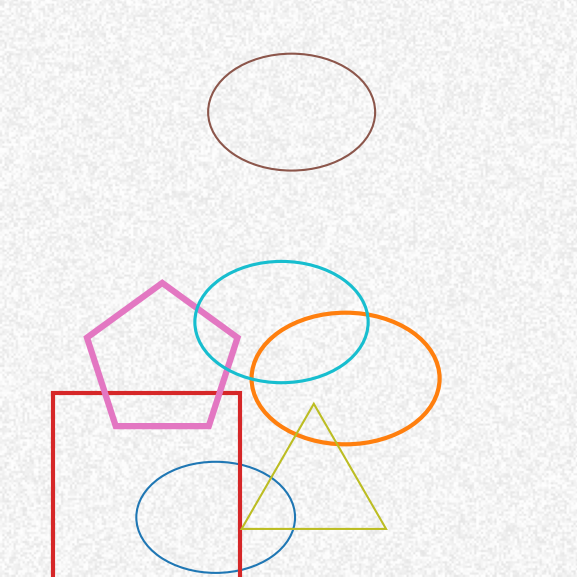[{"shape": "oval", "thickness": 1, "radius": 0.69, "center": [0.373, 0.103]}, {"shape": "oval", "thickness": 2, "radius": 0.81, "center": [0.598, 0.344]}, {"shape": "square", "thickness": 2, "radius": 0.81, "center": [0.254, 0.157]}, {"shape": "oval", "thickness": 1, "radius": 0.72, "center": [0.505, 0.805]}, {"shape": "pentagon", "thickness": 3, "radius": 0.69, "center": [0.281, 0.372]}, {"shape": "triangle", "thickness": 1, "radius": 0.72, "center": [0.543, 0.155]}, {"shape": "oval", "thickness": 1.5, "radius": 0.75, "center": [0.487, 0.441]}]